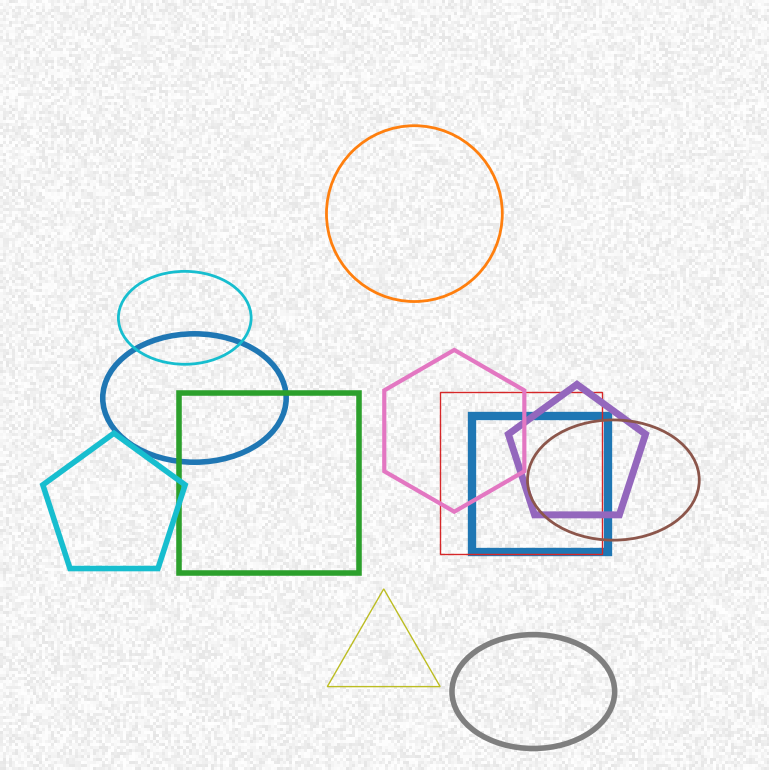[{"shape": "oval", "thickness": 2, "radius": 0.6, "center": [0.253, 0.483]}, {"shape": "square", "thickness": 3, "radius": 0.44, "center": [0.702, 0.372]}, {"shape": "circle", "thickness": 1, "radius": 0.57, "center": [0.538, 0.723]}, {"shape": "square", "thickness": 2, "radius": 0.58, "center": [0.349, 0.373]}, {"shape": "square", "thickness": 0.5, "radius": 0.53, "center": [0.677, 0.386]}, {"shape": "pentagon", "thickness": 2.5, "radius": 0.47, "center": [0.749, 0.407]}, {"shape": "oval", "thickness": 1, "radius": 0.56, "center": [0.797, 0.377]}, {"shape": "hexagon", "thickness": 1.5, "radius": 0.53, "center": [0.59, 0.44]}, {"shape": "oval", "thickness": 2, "radius": 0.53, "center": [0.693, 0.102]}, {"shape": "triangle", "thickness": 0.5, "radius": 0.42, "center": [0.498, 0.151]}, {"shape": "pentagon", "thickness": 2, "radius": 0.49, "center": [0.148, 0.34]}, {"shape": "oval", "thickness": 1, "radius": 0.43, "center": [0.24, 0.587]}]